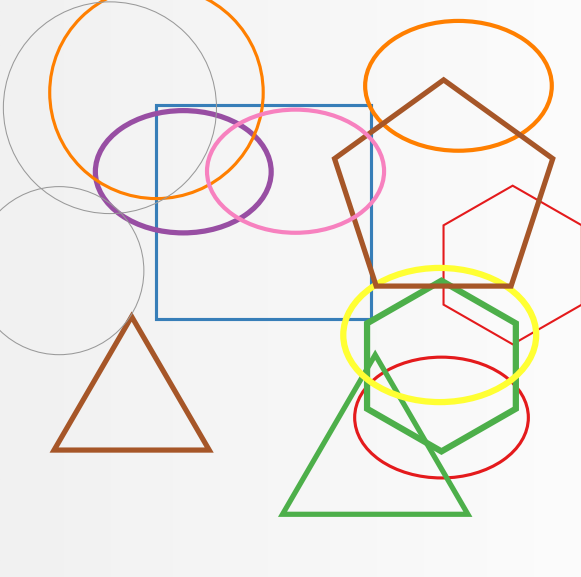[{"shape": "hexagon", "thickness": 1, "radius": 0.69, "center": [0.882, 0.54]}, {"shape": "oval", "thickness": 1.5, "radius": 0.75, "center": [0.76, 0.276]}, {"shape": "square", "thickness": 1.5, "radius": 0.93, "center": [0.453, 0.632]}, {"shape": "triangle", "thickness": 2.5, "radius": 0.92, "center": [0.646, 0.201]}, {"shape": "hexagon", "thickness": 3, "radius": 0.74, "center": [0.759, 0.365]}, {"shape": "oval", "thickness": 2.5, "radius": 0.76, "center": [0.315, 0.702]}, {"shape": "oval", "thickness": 2, "radius": 0.8, "center": [0.789, 0.851]}, {"shape": "circle", "thickness": 1.5, "radius": 0.92, "center": [0.269, 0.839]}, {"shape": "oval", "thickness": 3, "radius": 0.83, "center": [0.757, 0.419]}, {"shape": "triangle", "thickness": 2.5, "radius": 0.77, "center": [0.226, 0.297]}, {"shape": "pentagon", "thickness": 2.5, "radius": 0.99, "center": [0.763, 0.663]}, {"shape": "oval", "thickness": 2, "radius": 0.76, "center": [0.508, 0.703]}, {"shape": "circle", "thickness": 0.5, "radius": 0.73, "center": [0.102, 0.53]}, {"shape": "circle", "thickness": 0.5, "radius": 0.92, "center": [0.189, 0.813]}]